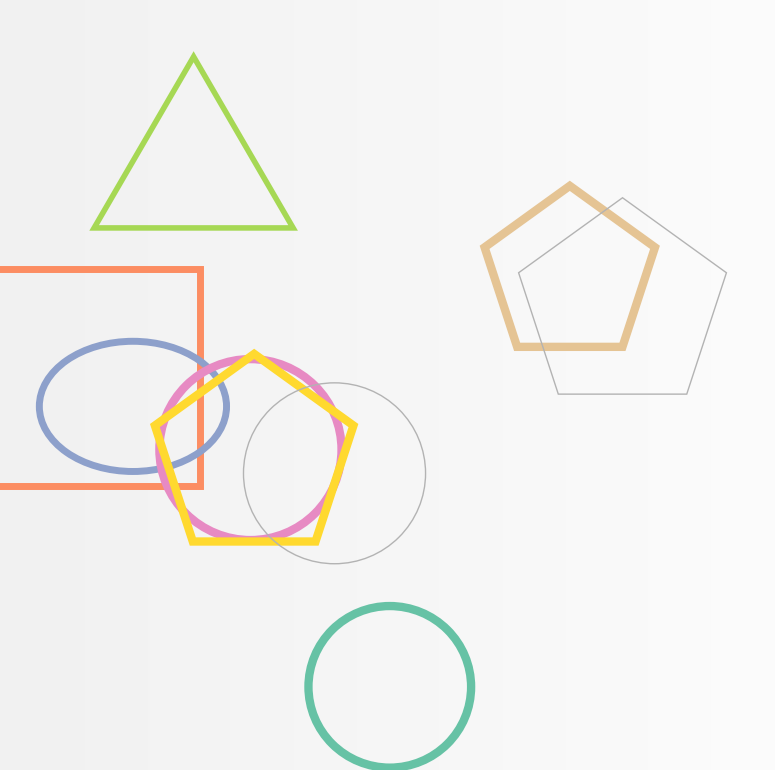[{"shape": "circle", "thickness": 3, "radius": 0.52, "center": [0.503, 0.108]}, {"shape": "square", "thickness": 2.5, "radius": 0.7, "center": [0.118, 0.51]}, {"shape": "oval", "thickness": 2.5, "radius": 0.6, "center": [0.172, 0.472]}, {"shape": "circle", "thickness": 3, "radius": 0.59, "center": [0.323, 0.416]}, {"shape": "triangle", "thickness": 2, "radius": 0.74, "center": [0.25, 0.778]}, {"shape": "pentagon", "thickness": 3, "radius": 0.67, "center": [0.328, 0.406]}, {"shape": "pentagon", "thickness": 3, "radius": 0.58, "center": [0.735, 0.643]}, {"shape": "pentagon", "thickness": 0.5, "radius": 0.7, "center": [0.803, 0.602]}, {"shape": "circle", "thickness": 0.5, "radius": 0.59, "center": [0.432, 0.385]}]